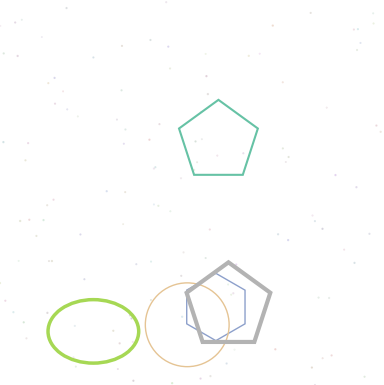[{"shape": "pentagon", "thickness": 1.5, "radius": 0.54, "center": [0.567, 0.633]}, {"shape": "hexagon", "thickness": 1, "radius": 0.44, "center": [0.561, 0.203]}, {"shape": "oval", "thickness": 2.5, "radius": 0.59, "center": [0.242, 0.139]}, {"shape": "circle", "thickness": 1, "radius": 0.54, "center": [0.486, 0.156]}, {"shape": "pentagon", "thickness": 3, "radius": 0.57, "center": [0.593, 0.204]}]